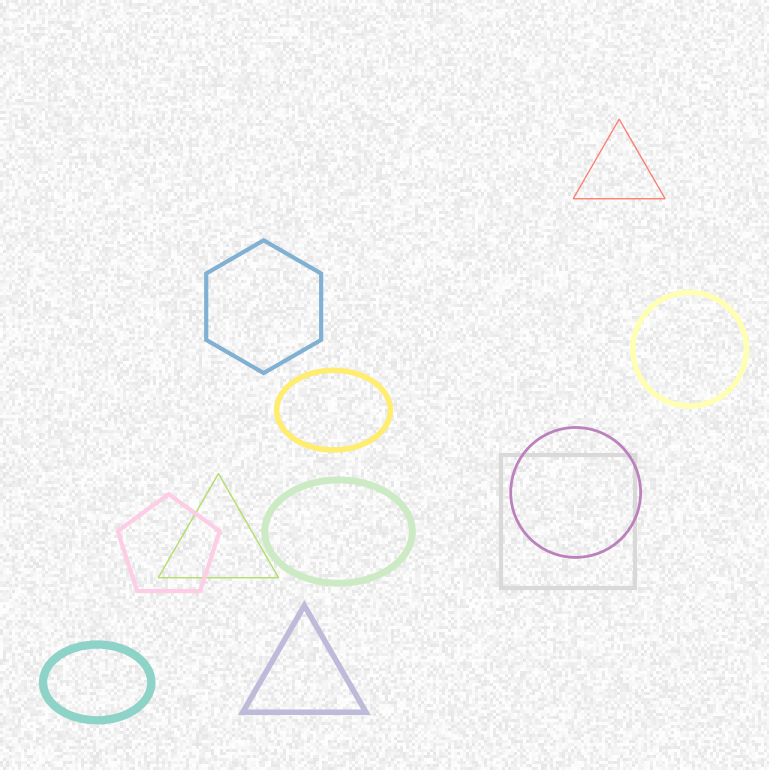[{"shape": "oval", "thickness": 3, "radius": 0.35, "center": [0.126, 0.114]}, {"shape": "circle", "thickness": 2, "radius": 0.37, "center": [0.896, 0.547]}, {"shape": "triangle", "thickness": 2, "radius": 0.46, "center": [0.395, 0.121]}, {"shape": "triangle", "thickness": 0.5, "radius": 0.34, "center": [0.804, 0.776]}, {"shape": "hexagon", "thickness": 1.5, "radius": 0.43, "center": [0.342, 0.602]}, {"shape": "triangle", "thickness": 0.5, "radius": 0.45, "center": [0.284, 0.295]}, {"shape": "pentagon", "thickness": 1.5, "radius": 0.35, "center": [0.219, 0.289]}, {"shape": "square", "thickness": 1.5, "radius": 0.43, "center": [0.737, 0.323]}, {"shape": "circle", "thickness": 1, "radius": 0.42, "center": [0.748, 0.36]}, {"shape": "oval", "thickness": 2.5, "radius": 0.48, "center": [0.44, 0.31]}, {"shape": "oval", "thickness": 2, "radius": 0.37, "center": [0.433, 0.467]}]